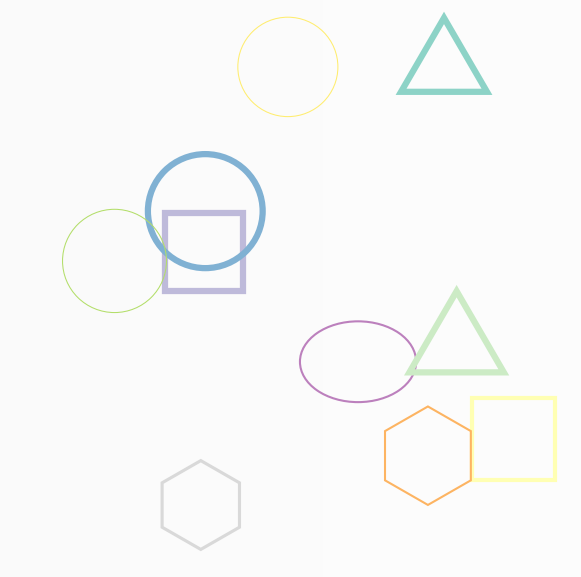[{"shape": "triangle", "thickness": 3, "radius": 0.43, "center": [0.764, 0.883]}, {"shape": "square", "thickness": 2, "radius": 0.36, "center": [0.884, 0.239]}, {"shape": "square", "thickness": 3, "radius": 0.34, "center": [0.351, 0.563]}, {"shape": "circle", "thickness": 3, "radius": 0.49, "center": [0.353, 0.634]}, {"shape": "hexagon", "thickness": 1, "radius": 0.43, "center": [0.736, 0.21]}, {"shape": "circle", "thickness": 0.5, "radius": 0.45, "center": [0.197, 0.547]}, {"shape": "hexagon", "thickness": 1.5, "radius": 0.38, "center": [0.345, 0.125]}, {"shape": "oval", "thickness": 1, "radius": 0.5, "center": [0.616, 0.373]}, {"shape": "triangle", "thickness": 3, "radius": 0.47, "center": [0.786, 0.401]}, {"shape": "circle", "thickness": 0.5, "radius": 0.43, "center": [0.495, 0.883]}]